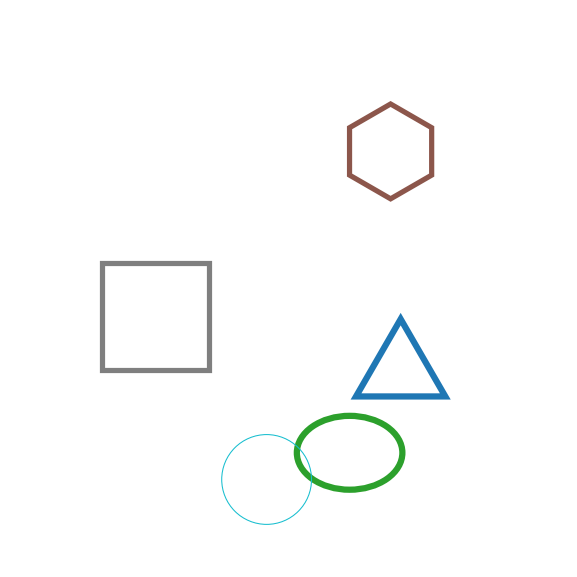[{"shape": "triangle", "thickness": 3, "radius": 0.45, "center": [0.694, 0.357]}, {"shape": "oval", "thickness": 3, "radius": 0.46, "center": [0.605, 0.215]}, {"shape": "hexagon", "thickness": 2.5, "radius": 0.41, "center": [0.676, 0.737]}, {"shape": "square", "thickness": 2.5, "radius": 0.47, "center": [0.269, 0.451]}, {"shape": "circle", "thickness": 0.5, "radius": 0.39, "center": [0.462, 0.169]}]